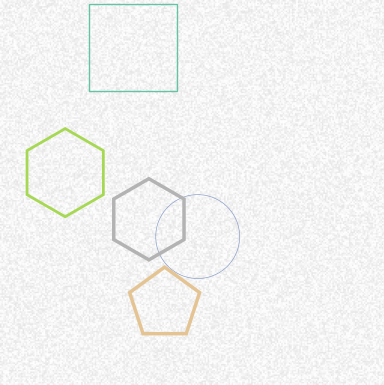[{"shape": "square", "thickness": 1, "radius": 0.57, "center": [0.345, 0.877]}, {"shape": "circle", "thickness": 0.5, "radius": 0.54, "center": [0.513, 0.385]}, {"shape": "hexagon", "thickness": 2, "radius": 0.57, "center": [0.169, 0.552]}, {"shape": "pentagon", "thickness": 2.5, "radius": 0.48, "center": [0.428, 0.211]}, {"shape": "hexagon", "thickness": 2.5, "radius": 0.53, "center": [0.387, 0.43]}]